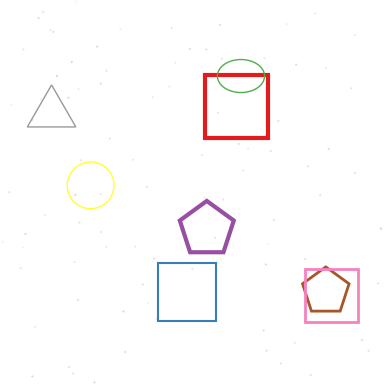[{"shape": "square", "thickness": 3, "radius": 0.41, "center": [0.614, 0.722]}, {"shape": "square", "thickness": 1.5, "radius": 0.38, "center": [0.486, 0.242]}, {"shape": "oval", "thickness": 1, "radius": 0.31, "center": [0.626, 0.802]}, {"shape": "pentagon", "thickness": 3, "radius": 0.37, "center": [0.537, 0.404]}, {"shape": "circle", "thickness": 1, "radius": 0.3, "center": [0.235, 0.519]}, {"shape": "pentagon", "thickness": 2, "radius": 0.32, "center": [0.846, 0.243]}, {"shape": "square", "thickness": 2, "radius": 0.34, "center": [0.861, 0.233]}, {"shape": "triangle", "thickness": 1, "radius": 0.36, "center": [0.134, 0.707]}]